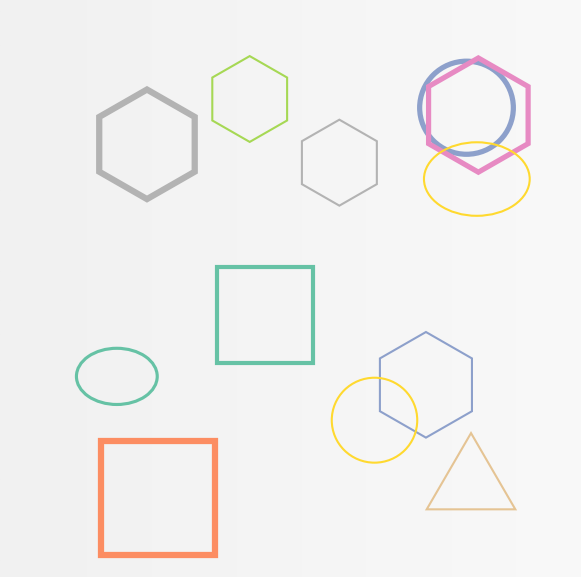[{"shape": "square", "thickness": 2, "radius": 0.41, "center": [0.456, 0.454]}, {"shape": "oval", "thickness": 1.5, "radius": 0.35, "center": [0.201, 0.347]}, {"shape": "square", "thickness": 3, "radius": 0.49, "center": [0.272, 0.137]}, {"shape": "circle", "thickness": 2.5, "radius": 0.4, "center": [0.803, 0.813]}, {"shape": "hexagon", "thickness": 1, "radius": 0.46, "center": [0.733, 0.333]}, {"shape": "hexagon", "thickness": 2.5, "radius": 0.49, "center": [0.823, 0.8]}, {"shape": "hexagon", "thickness": 1, "radius": 0.37, "center": [0.43, 0.828]}, {"shape": "oval", "thickness": 1, "radius": 0.45, "center": [0.82, 0.689]}, {"shape": "circle", "thickness": 1, "radius": 0.37, "center": [0.644, 0.272]}, {"shape": "triangle", "thickness": 1, "radius": 0.44, "center": [0.81, 0.161]}, {"shape": "hexagon", "thickness": 3, "radius": 0.47, "center": [0.253, 0.749]}, {"shape": "hexagon", "thickness": 1, "radius": 0.37, "center": [0.584, 0.717]}]